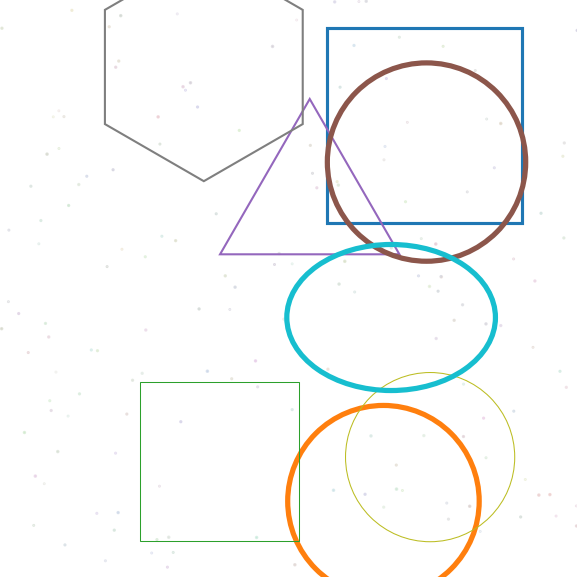[{"shape": "square", "thickness": 1.5, "radius": 0.85, "center": [0.735, 0.782]}, {"shape": "circle", "thickness": 2.5, "radius": 0.83, "center": [0.664, 0.131]}, {"shape": "square", "thickness": 0.5, "radius": 0.69, "center": [0.38, 0.2]}, {"shape": "triangle", "thickness": 1, "radius": 0.9, "center": [0.536, 0.648]}, {"shape": "circle", "thickness": 2.5, "radius": 0.86, "center": [0.739, 0.719]}, {"shape": "hexagon", "thickness": 1, "radius": 0.99, "center": [0.353, 0.883]}, {"shape": "circle", "thickness": 0.5, "radius": 0.73, "center": [0.745, 0.208]}, {"shape": "oval", "thickness": 2.5, "radius": 0.9, "center": [0.677, 0.449]}]